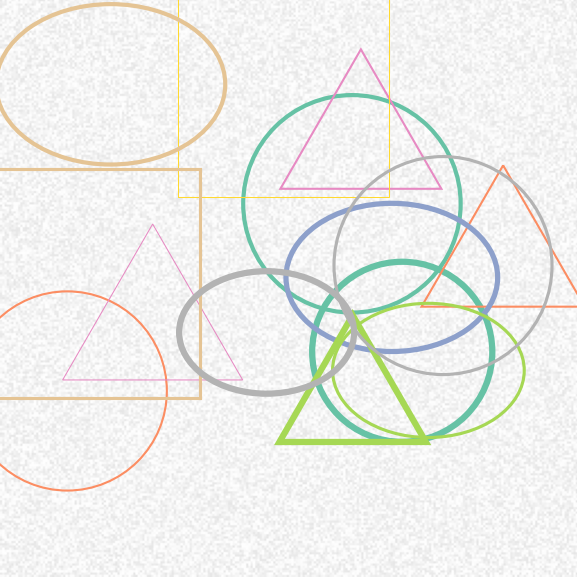[{"shape": "circle", "thickness": 2, "radius": 0.94, "center": [0.609, 0.646]}, {"shape": "circle", "thickness": 3, "radius": 0.78, "center": [0.697, 0.39]}, {"shape": "circle", "thickness": 1, "radius": 0.86, "center": [0.116, 0.322]}, {"shape": "triangle", "thickness": 1, "radius": 0.82, "center": [0.871, 0.55]}, {"shape": "oval", "thickness": 2.5, "radius": 0.92, "center": [0.678, 0.519]}, {"shape": "triangle", "thickness": 0.5, "radius": 0.9, "center": [0.264, 0.431]}, {"shape": "triangle", "thickness": 1, "radius": 0.8, "center": [0.625, 0.753]}, {"shape": "triangle", "thickness": 3, "radius": 0.73, "center": [0.611, 0.307]}, {"shape": "oval", "thickness": 1.5, "radius": 0.83, "center": [0.742, 0.358]}, {"shape": "square", "thickness": 0.5, "radius": 0.91, "center": [0.491, 0.842]}, {"shape": "oval", "thickness": 2, "radius": 0.99, "center": [0.192, 0.853]}, {"shape": "square", "thickness": 1.5, "radius": 0.99, "center": [0.148, 0.509]}, {"shape": "oval", "thickness": 3, "radius": 0.76, "center": [0.462, 0.423]}, {"shape": "circle", "thickness": 1.5, "radius": 0.94, "center": [0.767, 0.539]}]